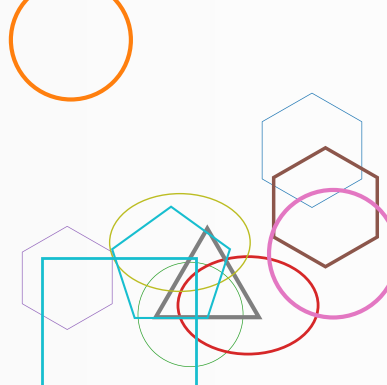[{"shape": "hexagon", "thickness": 0.5, "radius": 0.74, "center": [0.805, 0.61]}, {"shape": "circle", "thickness": 3, "radius": 0.77, "center": [0.183, 0.896]}, {"shape": "circle", "thickness": 0.5, "radius": 0.68, "center": [0.492, 0.183]}, {"shape": "oval", "thickness": 2, "radius": 0.9, "center": [0.64, 0.207]}, {"shape": "hexagon", "thickness": 0.5, "radius": 0.67, "center": [0.173, 0.278]}, {"shape": "hexagon", "thickness": 2.5, "radius": 0.77, "center": [0.84, 0.462]}, {"shape": "circle", "thickness": 3, "radius": 0.83, "center": [0.86, 0.341]}, {"shape": "triangle", "thickness": 3, "radius": 0.77, "center": [0.535, 0.253]}, {"shape": "oval", "thickness": 1, "radius": 0.91, "center": [0.464, 0.37]}, {"shape": "square", "thickness": 2, "radius": 0.99, "center": [0.307, 0.13]}, {"shape": "pentagon", "thickness": 1.5, "radius": 0.8, "center": [0.441, 0.303]}]